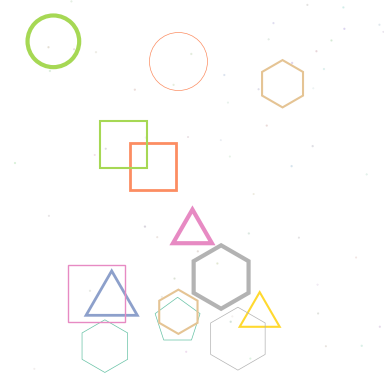[{"shape": "pentagon", "thickness": 0.5, "radius": 0.31, "center": [0.461, 0.166]}, {"shape": "hexagon", "thickness": 0.5, "radius": 0.34, "center": [0.272, 0.101]}, {"shape": "square", "thickness": 2, "radius": 0.3, "center": [0.397, 0.568]}, {"shape": "circle", "thickness": 0.5, "radius": 0.38, "center": [0.464, 0.84]}, {"shape": "triangle", "thickness": 2, "radius": 0.38, "center": [0.29, 0.219]}, {"shape": "square", "thickness": 1, "radius": 0.37, "center": [0.251, 0.237]}, {"shape": "triangle", "thickness": 3, "radius": 0.29, "center": [0.5, 0.397]}, {"shape": "circle", "thickness": 3, "radius": 0.34, "center": [0.139, 0.893]}, {"shape": "square", "thickness": 1.5, "radius": 0.31, "center": [0.322, 0.624]}, {"shape": "triangle", "thickness": 1.5, "radius": 0.3, "center": [0.675, 0.181]}, {"shape": "hexagon", "thickness": 1.5, "radius": 0.31, "center": [0.734, 0.782]}, {"shape": "hexagon", "thickness": 1.5, "radius": 0.29, "center": [0.463, 0.19]}, {"shape": "hexagon", "thickness": 3, "radius": 0.41, "center": [0.574, 0.28]}, {"shape": "hexagon", "thickness": 0.5, "radius": 0.41, "center": [0.618, 0.12]}]